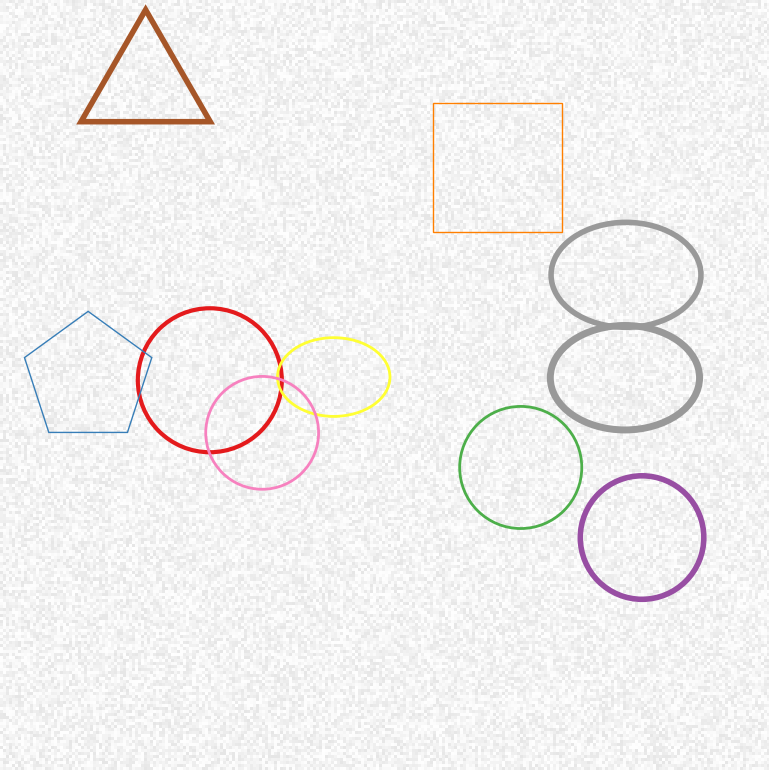[{"shape": "circle", "thickness": 1.5, "radius": 0.47, "center": [0.272, 0.506]}, {"shape": "pentagon", "thickness": 0.5, "radius": 0.43, "center": [0.114, 0.509]}, {"shape": "circle", "thickness": 1, "radius": 0.4, "center": [0.676, 0.393]}, {"shape": "circle", "thickness": 2, "radius": 0.4, "center": [0.834, 0.302]}, {"shape": "square", "thickness": 0.5, "radius": 0.42, "center": [0.646, 0.783]}, {"shape": "oval", "thickness": 1, "radius": 0.37, "center": [0.433, 0.51]}, {"shape": "triangle", "thickness": 2, "radius": 0.48, "center": [0.189, 0.89]}, {"shape": "circle", "thickness": 1, "radius": 0.37, "center": [0.34, 0.438]}, {"shape": "oval", "thickness": 2.5, "radius": 0.48, "center": [0.812, 0.509]}, {"shape": "oval", "thickness": 2, "radius": 0.49, "center": [0.813, 0.643]}]